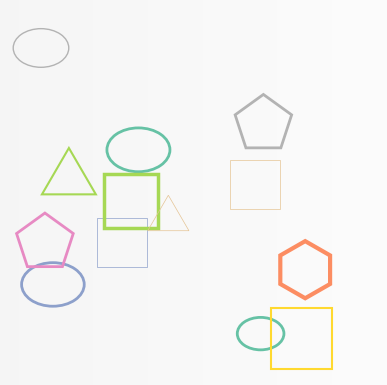[{"shape": "oval", "thickness": 2, "radius": 0.41, "center": [0.357, 0.611]}, {"shape": "oval", "thickness": 2, "radius": 0.3, "center": [0.673, 0.133]}, {"shape": "hexagon", "thickness": 3, "radius": 0.37, "center": [0.788, 0.3]}, {"shape": "oval", "thickness": 2, "radius": 0.4, "center": [0.137, 0.261]}, {"shape": "square", "thickness": 0.5, "radius": 0.32, "center": [0.314, 0.37]}, {"shape": "pentagon", "thickness": 2, "radius": 0.38, "center": [0.116, 0.37]}, {"shape": "square", "thickness": 2.5, "radius": 0.35, "center": [0.338, 0.478]}, {"shape": "triangle", "thickness": 1.5, "radius": 0.4, "center": [0.178, 0.535]}, {"shape": "square", "thickness": 1.5, "radius": 0.4, "center": [0.778, 0.121]}, {"shape": "square", "thickness": 0.5, "radius": 0.32, "center": [0.659, 0.521]}, {"shape": "triangle", "thickness": 0.5, "radius": 0.31, "center": [0.434, 0.431]}, {"shape": "oval", "thickness": 1, "radius": 0.36, "center": [0.106, 0.875]}, {"shape": "pentagon", "thickness": 2, "radius": 0.38, "center": [0.68, 0.678]}]